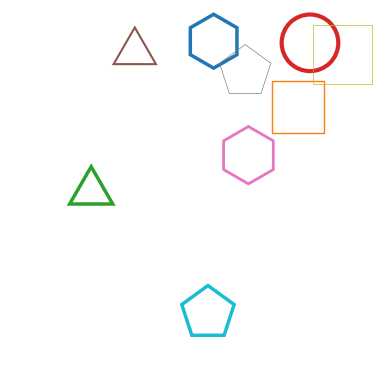[{"shape": "hexagon", "thickness": 2.5, "radius": 0.35, "center": [0.555, 0.893]}, {"shape": "square", "thickness": 1, "radius": 0.34, "center": [0.774, 0.722]}, {"shape": "triangle", "thickness": 2.5, "radius": 0.32, "center": [0.237, 0.502]}, {"shape": "circle", "thickness": 3, "radius": 0.37, "center": [0.805, 0.889]}, {"shape": "triangle", "thickness": 1.5, "radius": 0.32, "center": [0.35, 0.865]}, {"shape": "hexagon", "thickness": 2, "radius": 0.37, "center": [0.645, 0.597]}, {"shape": "pentagon", "thickness": 0.5, "radius": 0.35, "center": [0.637, 0.814]}, {"shape": "square", "thickness": 0.5, "radius": 0.38, "center": [0.891, 0.857]}, {"shape": "pentagon", "thickness": 2.5, "radius": 0.36, "center": [0.54, 0.187]}]